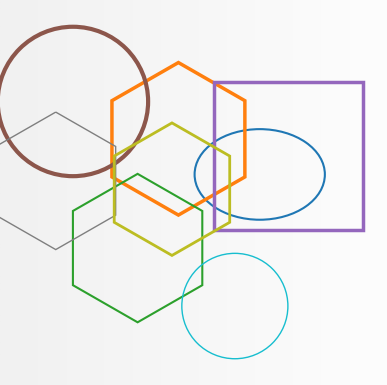[{"shape": "oval", "thickness": 1.5, "radius": 0.84, "center": [0.67, 0.547]}, {"shape": "hexagon", "thickness": 2.5, "radius": 0.99, "center": [0.46, 0.639]}, {"shape": "hexagon", "thickness": 1.5, "radius": 0.96, "center": [0.355, 0.356]}, {"shape": "square", "thickness": 2.5, "radius": 0.96, "center": [0.744, 0.595]}, {"shape": "circle", "thickness": 3, "radius": 0.97, "center": [0.188, 0.736]}, {"shape": "hexagon", "thickness": 1, "radius": 0.89, "center": [0.144, 0.53]}, {"shape": "hexagon", "thickness": 2, "radius": 0.86, "center": [0.444, 0.509]}, {"shape": "circle", "thickness": 1, "radius": 0.68, "center": [0.606, 0.205]}]